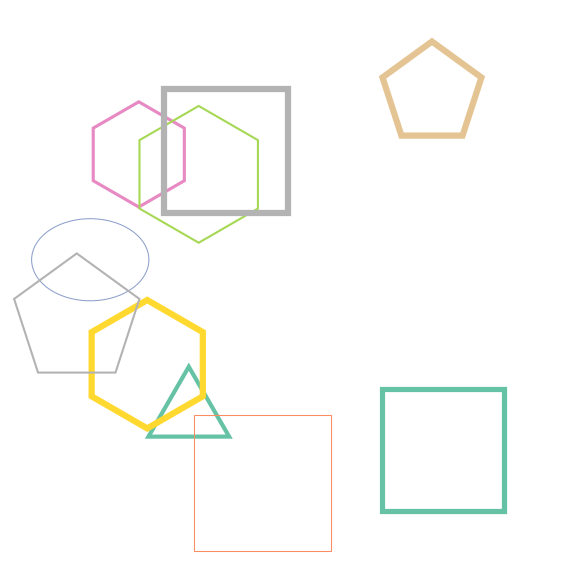[{"shape": "square", "thickness": 2.5, "radius": 0.53, "center": [0.767, 0.22]}, {"shape": "triangle", "thickness": 2, "radius": 0.4, "center": [0.327, 0.283]}, {"shape": "square", "thickness": 0.5, "radius": 0.59, "center": [0.455, 0.163]}, {"shape": "oval", "thickness": 0.5, "radius": 0.51, "center": [0.156, 0.549]}, {"shape": "hexagon", "thickness": 1.5, "radius": 0.46, "center": [0.24, 0.732]}, {"shape": "hexagon", "thickness": 1, "radius": 0.59, "center": [0.344, 0.697]}, {"shape": "hexagon", "thickness": 3, "radius": 0.56, "center": [0.255, 0.368]}, {"shape": "pentagon", "thickness": 3, "radius": 0.45, "center": [0.748, 0.837]}, {"shape": "pentagon", "thickness": 1, "radius": 0.57, "center": [0.133, 0.446]}, {"shape": "square", "thickness": 3, "radius": 0.54, "center": [0.392, 0.738]}]